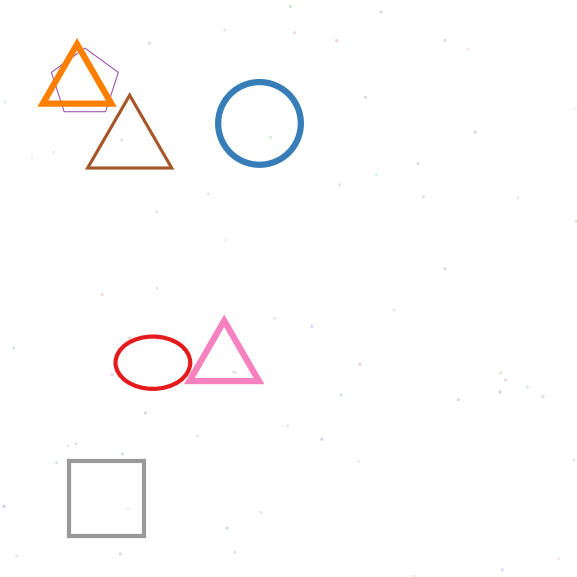[{"shape": "oval", "thickness": 2, "radius": 0.32, "center": [0.265, 0.371]}, {"shape": "circle", "thickness": 3, "radius": 0.36, "center": [0.449, 0.785]}, {"shape": "pentagon", "thickness": 0.5, "radius": 0.3, "center": [0.147, 0.855]}, {"shape": "triangle", "thickness": 3, "radius": 0.34, "center": [0.133, 0.854]}, {"shape": "triangle", "thickness": 1.5, "radius": 0.42, "center": [0.225, 0.75]}, {"shape": "triangle", "thickness": 3, "radius": 0.35, "center": [0.388, 0.374]}, {"shape": "square", "thickness": 2, "radius": 0.32, "center": [0.184, 0.136]}]